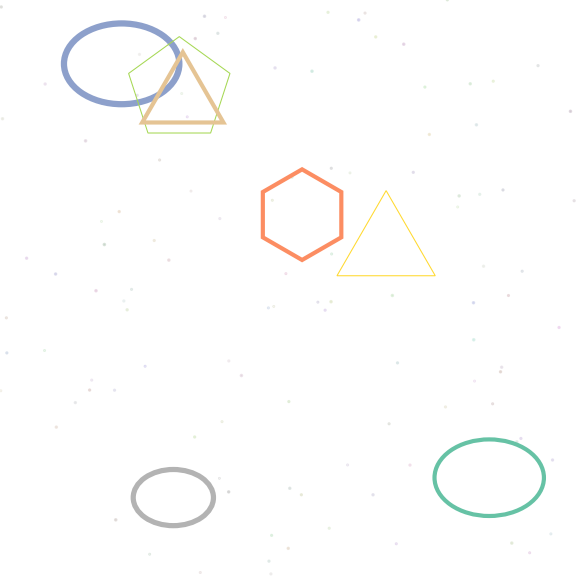[{"shape": "oval", "thickness": 2, "radius": 0.47, "center": [0.847, 0.172]}, {"shape": "hexagon", "thickness": 2, "radius": 0.39, "center": [0.523, 0.627]}, {"shape": "oval", "thickness": 3, "radius": 0.5, "center": [0.211, 0.889]}, {"shape": "pentagon", "thickness": 0.5, "radius": 0.46, "center": [0.31, 0.843]}, {"shape": "triangle", "thickness": 0.5, "radius": 0.49, "center": [0.669, 0.571]}, {"shape": "triangle", "thickness": 2, "radius": 0.41, "center": [0.317, 0.828]}, {"shape": "oval", "thickness": 2.5, "radius": 0.35, "center": [0.3, 0.138]}]